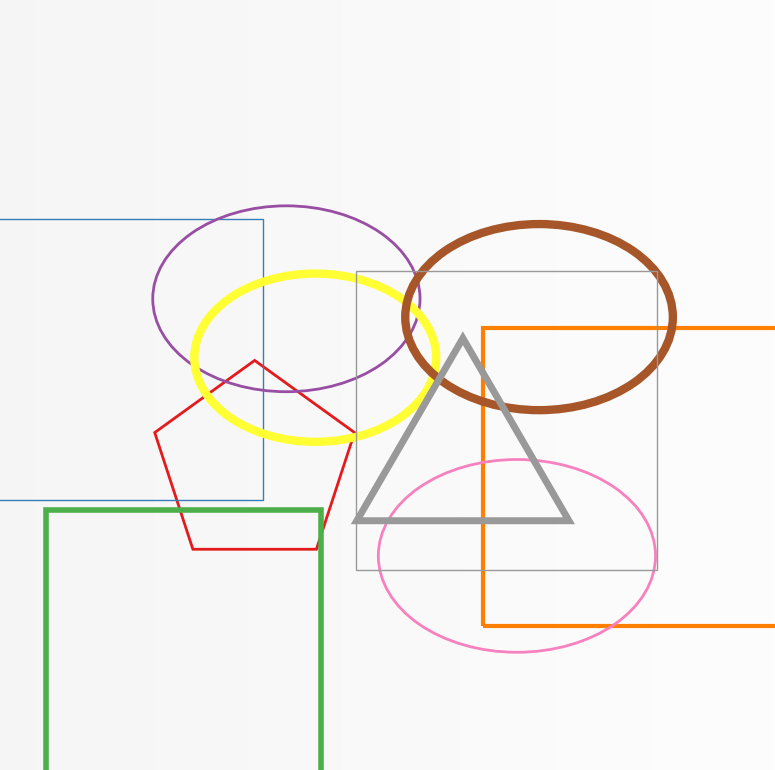[{"shape": "pentagon", "thickness": 1, "radius": 0.68, "center": [0.329, 0.396]}, {"shape": "square", "thickness": 0.5, "radius": 0.91, "center": [0.157, 0.534]}, {"shape": "square", "thickness": 2, "radius": 0.88, "center": [0.237, 0.161]}, {"shape": "oval", "thickness": 1, "radius": 0.86, "center": [0.37, 0.612]}, {"shape": "square", "thickness": 1.5, "radius": 0.96, "center": [0.816, 0.381]}, {"shape": "oval", "thickness": 3, "radius": 0.78, "center": [0.407, 0.535]}, {"shape": "oval", "thickness": 3, "radius": 0.86, "center": [0.696, 0.588]}, {"shape": "oval", "thickness": 1, "radius": 0.89, "center": [0.667, 0.278]}, {"shape": "triangle", "thickness": 2.5, "radius": 0.79, "center": [0.597, 0.403]}, {"shape": "square", "thickness": 0.5, "radius": 0.97, "center": [0.654, 0.454]}]